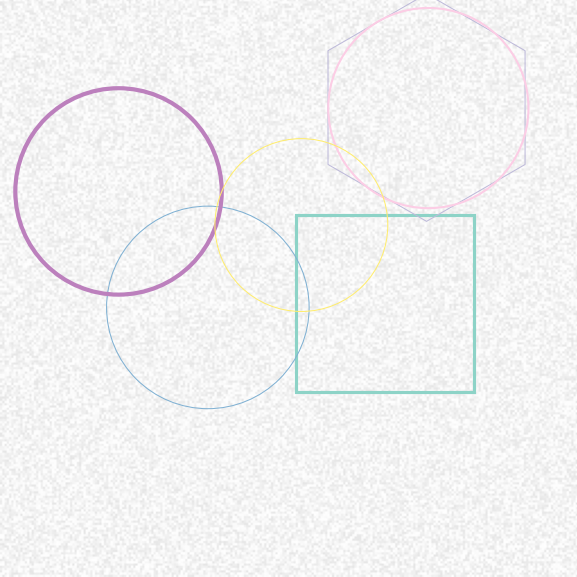[{"shape": "square", "thickness": 1.5, "radius": 0.77, "center": [0.667, 0.474]}, {"shape": "hexagon", "thickness": 0.5, "radius": 0.99, "center": [0.739, 0.813]}, {"shape": "circle", "thickness": 0.5, "radius": 0.88, "center": [0.36, 0.467]}, {"shape": "circle", "thickness": 1, "radius": 0.87, "center": [0.742, 0.812]}, {"shape": "circle", "thickness": 2, "radius": 0.89, "center": [0.205, 0.668]}, {"shape": "circle", "thickness": 0.5, "radius": 0.75, "center": [0.522, 0.609]}]